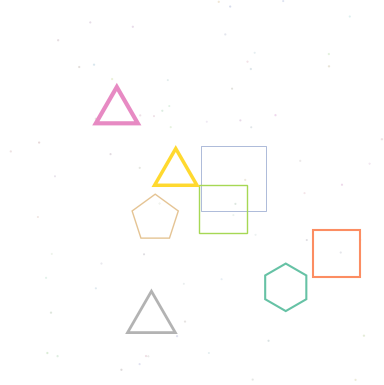[{"shape": "hexagon", "thickness": 1.5, "radius": 0.31, "center": [0.742, 0.254]}, {"shape": "square", "thickness": 1.5, "radius": 0.3, "center": [0.874, 0.342]}, {"shape": "square", "thickness": 0.5, "radius": 0.43, "center": [0.607, 0.536]}, {"shape": "triangle", "thickness": 3, "radius": 0.31, "center": [0.303, 0.711]}, {"shape": "square", "thickness": 1, "radius": 0.31, "center": [0.579, 0.457]}, {"shape": "triangle", "thickness": 2.5, "radius": 0.32, "center": [0.456, 0.551]}, {"shape": "pentagon", "thickness": 1, "radius": 0.32, "center": [0.403, 0.433]}, {"shape": "triangle", "thickness": 2, "radius": 0.36, "center": [0.393, 0.172]}]